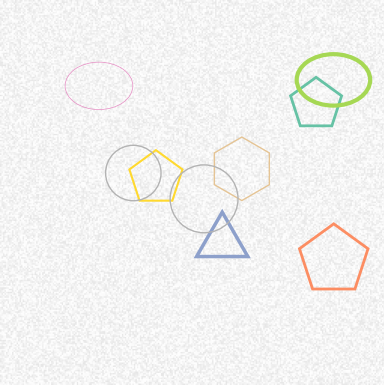[{"shape": "pentagon", "thickness": 2, "radius": 0.35, "center": [0.821, 0.73]}, {"shape": "pentagon", "thickness": 2, "radius": 0.47, "center": [0.867, 0.325]}, {"shape": "triangle", "thickness": 2.5, "radius": 0.38, "center": [0.577, 0.372]}, {"shape": "oval", "thickness": 0.5, "radius": 0.44, "center": [0.257, 0.777]}, {"shape": "oval", "thickness": 3, "radius": 0.48, "center": [0.866, 0.793]}, {"shape": "pentagon", "thickness": 1.5, "radius": 0.36, "center": [0.405, 0.537]}, {"shape": "hexagon", "thickness": 1, "radius": 0.41, "center": [0.628, 0.562]}, {"shape": "circle", "thickness": 1, "radius": 0.44, "center": [0.53, 0.484]}, {"shape": "circle", "thickness": 1, "radius": 0.36, "center": [0.346, 0.551]}]